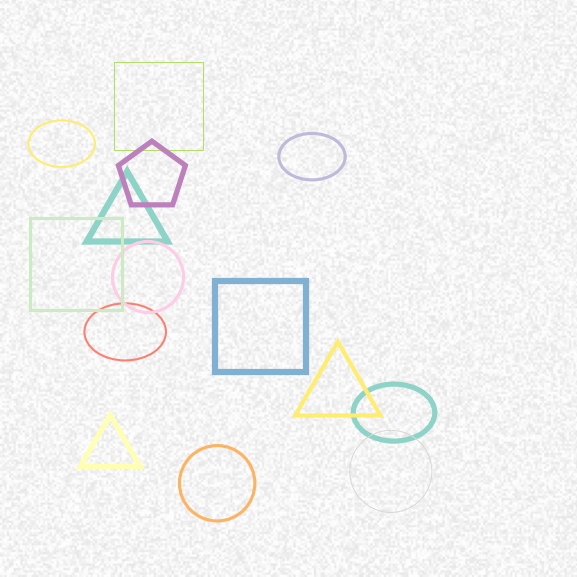[{"shape": "oval", "thickness": 2.5, "radius": 0.35, "center": [0.682, 0.285]}, {"shape": "triangle", "thickness": 3, "radius": 0.4, "center": [0.22, 0.621]}, {"shape": "triangle", "thickness": 2.5, "radius": 0.3, "center": [0.191, 0.221]}, {"shape": "oval", "thickness": 1.5, "radius": 0.29, "center": [0.54, 0.728]}, {"shape": "oval", "thickness": 1, "radius": 0.35, "center": [0.217, 0.424]}, {"shape": "square", "thickness": 3, "radius": 0.4, "center": [0.451, 0.434]}, {"shape": "circle", "thickness": 1.5, "radius": 0.33, "center": [0.376, 0.162]}, {"shape": "square", "thickness": 0.5, "radius": 0.38, "center": [0.274, 0.816]}, {"shape": "circle", "thickness": 1.5, "radius": 0.31, "center": [0.256, 0.52]}, {"shape": "circle", "thickness": 0.5, "radius": 0.36, "center": [0.677, 0.183]}, {"shape": "pentagon", "thickness": 2.5, "radius": 0.3, "center": [0.263, 0.694]}, {"shape": "square", "thickness": 1.5, "radius": 0.4, "center": [0.132, 0.542]}, {"shape": "oval", "thickness": 1, "radius": 0.29, "center": [0.107, 0.75]}, {"shape": "triangle", "thickness": 2, "radius": 0.43, "center": [0.585, 0.322]}]